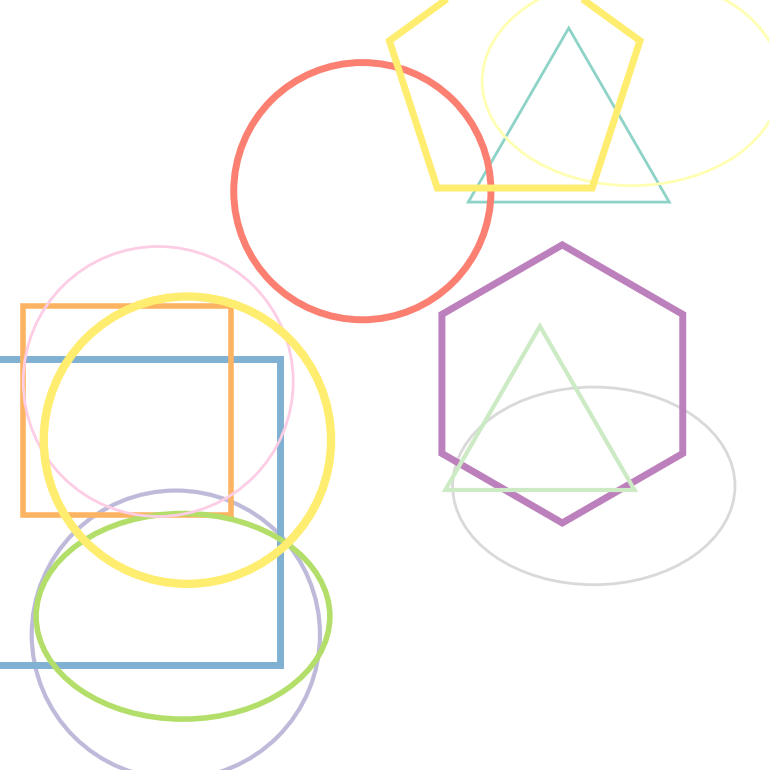[{"shape": "triangle", "thickness": 1, "radius": 0.75, "center": [0.739, 0.813]}, {"shape": "oval", "thickness": 1, "radius": 0.97, "center": [0.82, 0.895]}, {"shape": "circle", "thickness": 1.5, "radius": 0.94, "center": [0.228, 0.176]}, {"shape": "circle", "thickness": 2.5, "radius": 0.84, "center": [0.471, 0.752]}, {"shape": "square", "thickness": 2.5, "radius": 0.99, "center": [0.166, 0.335]}, {"shape": "square", "thickness": 2, "radius": 0.68, "center": [0.165, 0.467]}, {"shape": "oval", "thickness": 2, "radius": 0.95, "center": [0.238, 0.2]}, {"shape": "circle", "thickness": 1, "radius": 0.88, "center": [0.205, 0.505]}, {"shape": "oval", "thickness": 1, "radius": 0.92, "center": [0.771, 0.369]}, {"shape": "hexagon", "thickness": 2.5, "radius": 0.9, "center": [0.73, 0.501]}, {"shape": "triangle", "thickness": 1.5, "radius": 0.71, "center": [0.701, 0.435]}, {"shape": "circle", "thickness": 3, "radius": 0.93, "center": [0.243, 0.428]}, {"shape": "pentagon", "thickness": 2.5, "radius": 0.86, "center": [0.668, 0.894]}]